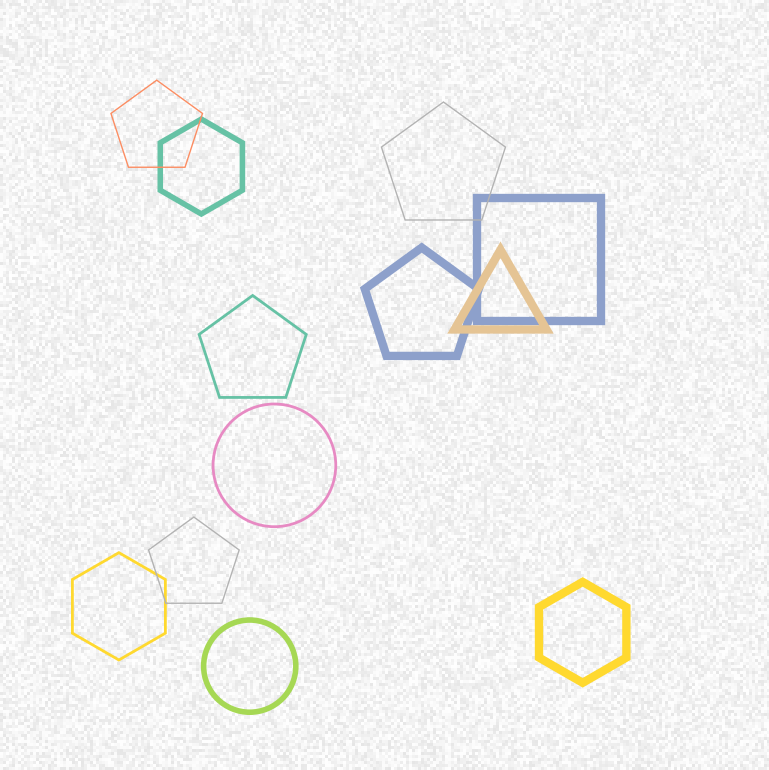[{"shape": "pentagon", "thickness": 1, "radius": 0.37, "center": [0.328, 0.543]}, {"shape": "hexagon", "thickness": 2, "radius": 0.31, "center": [0.261, 0.784]}, {"shape": "pentagon", "thickness": 0.5, "radius": 0.31, "center": [0.204, 0.833]}, {"shape": "square", "thickness": 3, "radius": 0.4, "center": [0.7, 0.663]}, {"shape": "pentagon", "thickness": 3, "radius": 0.39, "center": [0.548, 0.601]}, {"shape": "circle", "thickness": 1, "radius": 0.4, "center": [0.356, 0.396]}, {"shape": "circle", "thickness": 2, "radius": 0.3, "center": [0.324, 0.135]}, {"shape": "hexagon", "thickness": 1, "radius": 0.35, "center": [0.154, 0.213]}, {"shape": "hexagon", "thickness": 3, "radius": 0.33, "center": [0.757, 0.179]}, {"shape": "triangle", "thickness": 3, "radius": 0.34, "center": [0.65, 0.607]}, {"shape": "pentagon", "thickness": 0.5, "radius": 0.31, "center": [0.252, 0.267]}, {"shape": "pentagon", "thickness": 0.5, "radius": 0.42, "center": [0.576, 0.783]}]